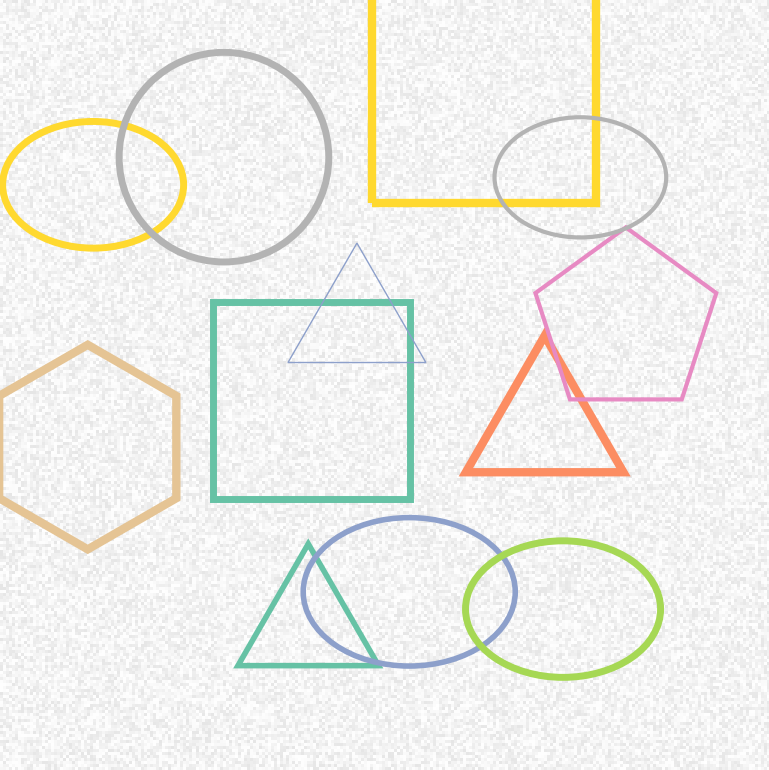[{"shape": "triangle", "thickness": 2, "radius": 0.53, "center": [0.4, 0.188]}, {"shape": "square", "thickness": 2.5, "radius": 0.64, "center": [0.404, 0.48]}, {"shape": "triangle", "thickness": 3, "radius": 0.59, "center": [0.707, 0.446]}, {"shape": "oval", "thickness": 2, "radius": 0.69, "center": [0.531, 0.231]}, {"shape": "triangle", "thickness": 0.5, "radius": 0.52, "center": [0.464, 0.581]}, {"shape": "pentagon", "thickness": 1.5, "radius": 0.62, "center": [0.813, 0.581]}, {"shape": "oval", "thickness": 2.5, "radius": 0.63, "center": [0.731, 0.209]}, {"shape": "oval", "thickness": 2.5, "radius": 0.59, "center": [0.121, 0.76]}, {"shape": "square", "thickness": 3, "radius": 0.73, "center": [0.628, 0.881]}, {"shape": "hexagon", "thickness": 3, "radius": 0.66, "center": [0.114, 0.419]}, {"shape": "oval", "thickness": 1.5, "radius": 0.56, "center": [0.754, 0.77]}, {"shape": "circle", "thickness": 2.5, "radius": 0.68, "center": [0.291, 0.796]}]